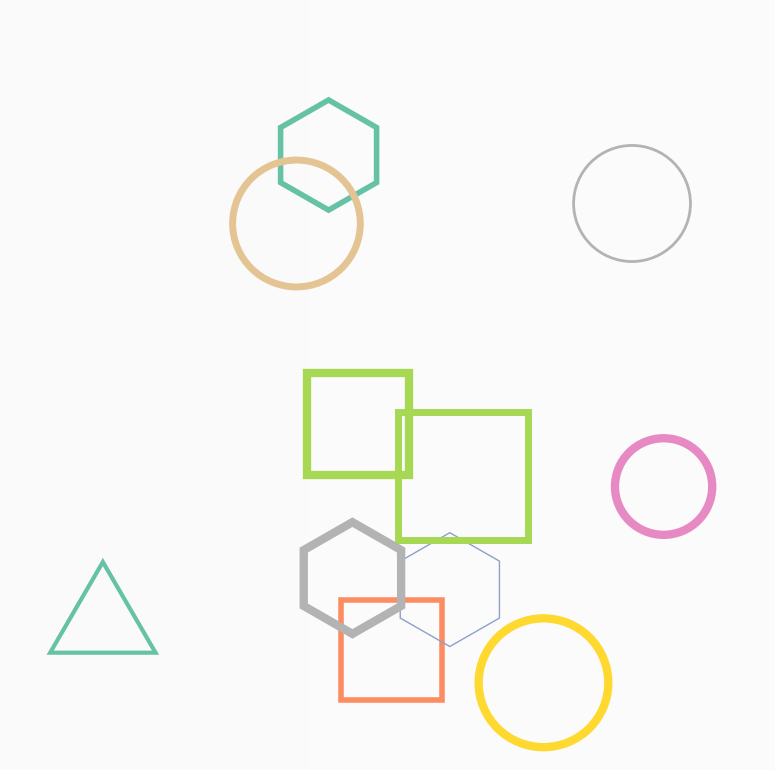[{"shape": "triangle", "thickness": 1.5, "radius": 0.39, "center": [0.133, 0.192]}, {"shape": "hexagon", "thickness": 2, "radius": 0.36, "center": [0.424, 0.799]}, {"shape": "square", "thickness": 2, "radius": 0.33, "center": [0.505, 0.156]}, {"shape": "hexagon", "thickness": 0.5, "radius": 0.37, "center": [0.58, 0.234]}, {"shape": "circle", "thickness": 3, "radius": 0.31, "center": [0.856, 0.368]}, {"shape": "square", "thickness": 2.5, "radius": 0.42, "center": [0.597, 0.382]}, {"shape": "square", "thickness": 3, "radius": 0.33, "center": [0.462, 0.449]}, {"shape": "circle", "thickness": 3, "radius": 0.42, "center": [0.701, 0.113]}, {"shape": "circle", "thickness": 2.5, "radius": 0.41, "center": [0.383, 0.71]}, {"shape": "hexagon", "thickness": 3, "radius": 0.36, "center": [0.455, 0.249]}, {"shape": "circle", "thickness": 1, "radius": 0.38, "center": [0.816, 0.736]}]